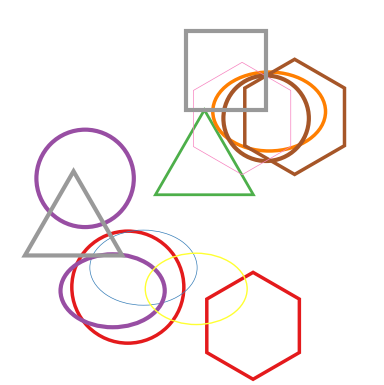[{"shape": "hexagon", "thickness": 2.5, "radius": 0.69, "center": [0.657, 0.154]}, {"shape": "circle", "thickness": 2.5, "radius": 0.73, "center": [0.332, 0.254]}, {"shape": "oval", "thickness": 0.5, "radius": 0.7, "center": [0.373, 0.305]}, {"shape": "triangle", "thickness": 2, "radius": 0.73, "center": [0.531, 0.568]}, {"shape": "oval", "thickness": 3, "radius": 0.68, "center": [0.293, 0.245]}, {"shape": "circle", "thickness": 3, "radius": 0.63, "center": [0.221, 0.537]}, {"shape": "oval", "thickness": 2.5, "radius": 0.73, "center": [0.699, 0.71]}, {"shape": "oval", "thickness": 1, "radius": 0.66, "center": [0.51, 0.25]}, {"shape": "hexagon", "thickness": 2.5, "radius": 0.75, "center": [0.765, 0.696]}, {"shape": "circle", "thickness": 3, "radius": 0.55, "center": [0.691, 0.693]}, {"shape": "hexagon", "thickness": 0.5, "radius": 0.73, "center": [0.629, 0.692]}, {"shape": "triangle", "thickness": 3, "radius": 0.73, "center": [0.191, 0.409]}, {"shape": "square", "thickness": 3, "radius": 0.52, "center": [0.588, 0.817]}]